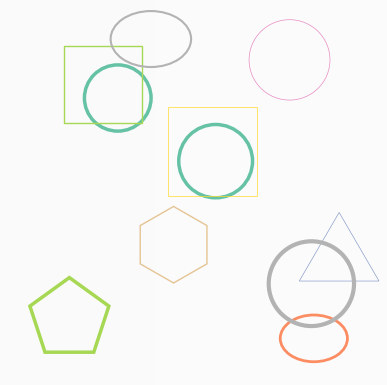[{"shape": "circle", "thickness": 2.5, "radius": 0.43, "center": [0.304, 0.745]}, {"shape": "circle", "thickness": 2.5, "radius": 0.48, "center": [0.557, 0.581]}, {"shape": "oval", "thickness": 2, "radius": 0.43, "center": [0.81, 0.121]}, {"shape": "triangle", "thickness": 0.5, "radius": 0.59, "center": [0.875, 0.329]}, {"shape": "circle", "thickness": 0.5, "radius": 0.52, "center": [0.747, 0.844]}, {"shape": "square", "thickness": 1, "radius": 0.5, "center": [0.267, 0.78]}, {"shape": "pentagon", "thickness": 2.5, "radius": 0.54, "center": [0.179, 0.172]}, {"shape": "square", "thickness": 0.5, "radius": 0.58, "center": [0.549, 0.606]}, {"shape": "hexagon", "thickness": 1, "radius": 0.5, "center": [0.448, 0.364]}, {"shape": "circle", "thickness": 3, "radius": 0.55, "center": [0.804, 0.263]}, {"shape": "oval", "thickness": 1.5, "radius": 0.52, "center": [0.389, 0.899]}]